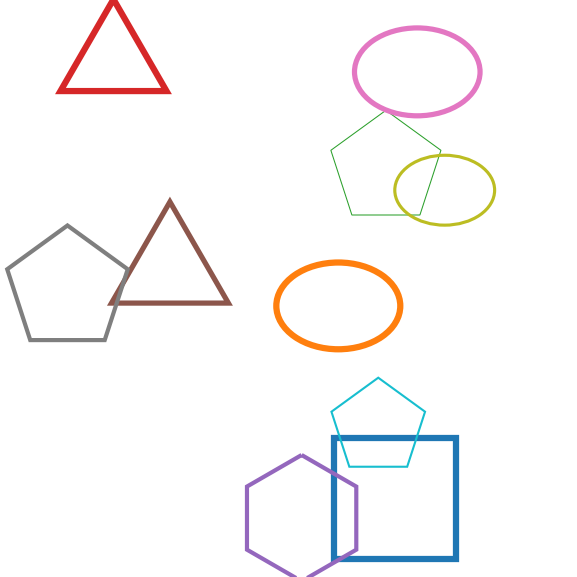[{"shape": "square", "thickness": 3, "radius": 0.53, "center": [0.683, 0.136]}, {"shape": "oval", "thickness": 3, "radius": 0.54, "center": [0.586, 0.469]}, {"shape": "pentagon", "thickness": 0.5, "radius": 0.5, "center": [0.668, 0.708]}, {"shape": "triangle", "thickness": 3, "radius": 0.53, "center": [0.196, 0.894]}, {"shape": "hexagon", "thickness": 2, "radius": 0.55, "center": [0.522, 0.102]}, {"shape": "triangle", "thickness": 2.5, "radius": 0.58, "center": [0.294, 0.533]}, {"shape": "oval", "thickness": 2.5, "radius": 0.54, "center": [0.723, 0.875]}, {"shape": "pentagon", "thickness": 2, "radius": 0.55, "center": [0.117, 0.499]}, {"shape": "oval", "thickness": 1.5, "radius": 0.43, "center": [0.77, 0.67]}, {"shape": "pentagon", "thickness": 1, "radius": 0.43, "center": [0.655, 0.26]}]